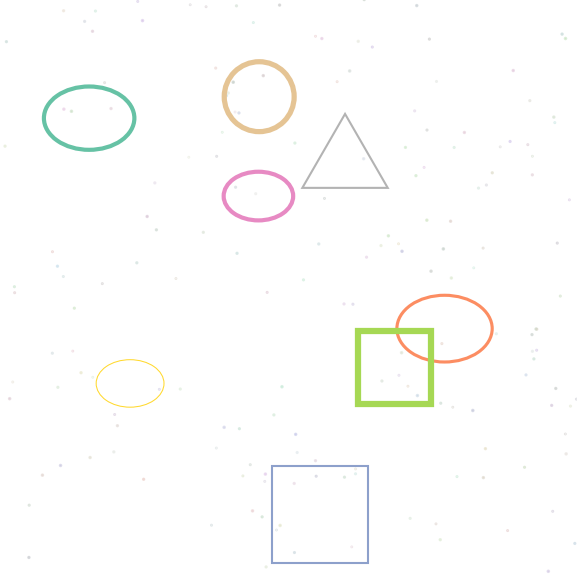[{"shape": "oval", "thickness": 2, "radius": 0.39, "center": [0.154, 0.795]}, {"shape": "oval", "thickness": 1.5, "radius": 0.41, "center": [0.77, 0.43]}, {"shape": "square", "thickness": 1, "radius": 0.42, "center": [0.554, 0.108]}, {"shape": "oval", "thickness": 2, "radius": 0.3, "center": [0.447, 0.66]}, {"shape": "square", "thickness": 3, "radius": 0.32, "center": [0.684, 0.362]}, {"shape": "oval", "thickness": 0.5, "radius": 0.29, "center": [0.225, 0.335]}, {"shape": "circle", "thickness": 2.5, "radius": 0.3, "center": [0.449, 0.832]}, {"shape": "triangle", "thickness": 1, "radius": 0.43, "center": [0.597, 0.717]}]